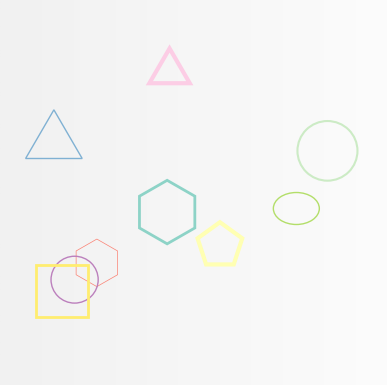[{"shape": "hexagon", "thickness": 2, "radius": 0.41, "center": [0.431, 0.449]}, {"shape": "pentagon", "thickness": 3, "radius": 0.3, "center": [0.568, 0.362]}, {"shape": "hexagon", "thickness": 0.5, "radius": 0.31, "center": [0.25, 0.317]}, {"shape": "triangle", "thickness": 1, "radius": 0.42, "center": [0.139, 0.63]}, {"shape": "oval", "thickness": 1, "radius": 0.3, "center": [0.765, 0.458]}, {"shape": "triangle", "thickness": 3, "radius": 0.3, "center": [0.438, 0.814]}, {"shape": "circle", "thickness": 1, "radius": 0.3, "center": [0.193, 0.274]}, {"shape": "circle", "thickness": 1.5, "radius": 0.39, "center": [0.845, 0.608]}, {"shape": "square", "thickness": 2, "radius": 0.34, "center": [0.16, 0.243]}]